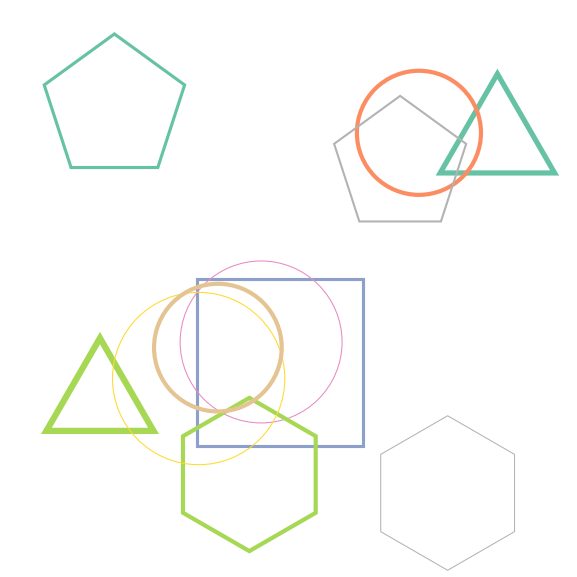[{"shape": "triangle", "thickness": 2.5, "radius": 0.57, "center": [0.861, 0.757]}, {"shape": "pentagon", "thickness": 1.5, "radius": 0.64, "center": [0.198, 0.812]}, {"shape": "circle", "thickness": 2, "radius": 0.54, "center": [0.725, 0.769]}, {"shape": "square", "thickness": 1.5, "radius": 0.72, "center": [0.484, 0.371]}, {"shape": "circle", "thickness": 0.5, "radius": 0.7, "center": [0.452, 0.407]}, {"shape": "hexagon", "thickness": 2, "radius": 0.66, "center": [0.432, 0.178]}, {"shape": "triangle", "thickness": 3, "radius": 0.54, "center": [0.173, 0.307]}, {"shape": "circle", "thickness": 0.5, "radius": 0.75, "center": [0.344, 0.344]}, {"shape": "circle", "thickness": 2, "radius": 0.55, "center": [0.377, 0.397]}, {"shape": "hexagon", "thickness": 0.5, "radius": 0.67, "center": [0.775, 0.145]}, {"shape": "pentagon", "thickness": 1, "radius": 0.6, "center": [0.693, 0.713]}]